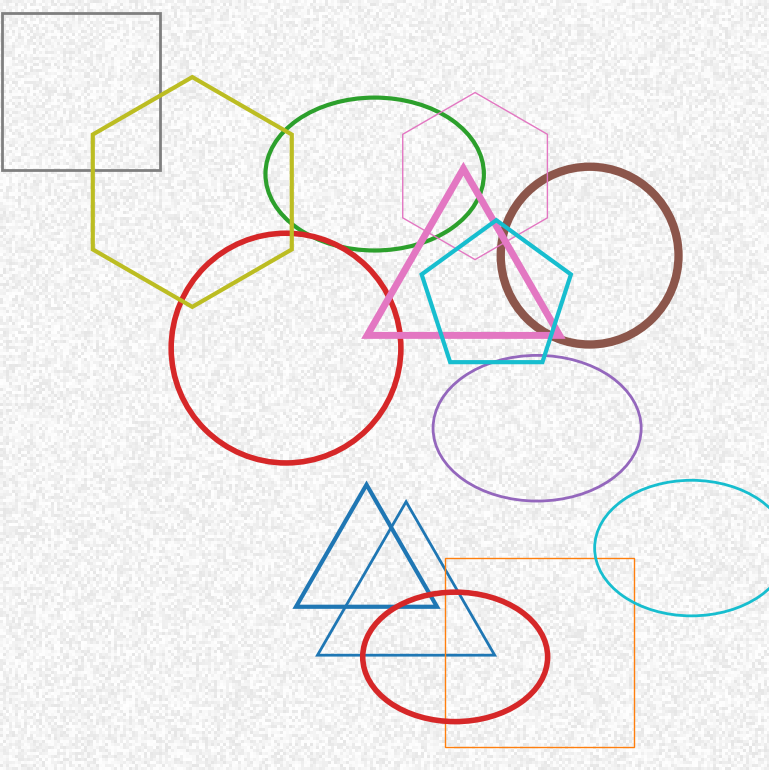[{"shape": "triangle", "thickness": 1.5, "radius": 0.53, "center": [0.476, 0.265]}, {"shape": "triangle", "thickness": 1, "radius": 0.66, "center": [0.527, 0.216]}, {"shape": "square", "thickness": 0.5, "radius": 0.61, "center": [0.701, 0.153]}, {"shape": "oval", "thickness": 1.5, "radius": 0.71, "center": [0.487, 0.774]}, {"shape": "circle", "thickness": 2, "radius": 0.75, "center": [0.371, 0.548]}, {"shape": "oval", "thickness": 2, "radius": 0.6, "center": [0.591, 0.147]}, {"shape": "oval", "thickness": 1, "radius": 0.68, "center": [0.698, 0.444]}, {"shape": "circle", "thickness": 3, "radius": 0.58, "center": [0.766, 0.668]}, {"shape": "triangle", "thickness": 2.5, "radius": 0.72, "center": [0.602, 0.637]}, {"shape": "hexagon", "thickness": 0.5, "radius": 0.54, "center": [0.617, 0.771]}, {"shape": "square", "thickness": 1, "radius": 0.51, "center": [0.105, 0.881]}, {"shape": "hexagon", "thickness": 1.5, "radius": 0.75, "center": [0.25, 0.751]}, {"shape": "oval", "thickness": 1, "radius": 0.63, "center": [0.898, 0.288]}, {"shape": "pentagon", "thickness": 1.5, "radius": 0.51, "center": [0.645, 0.612]}]